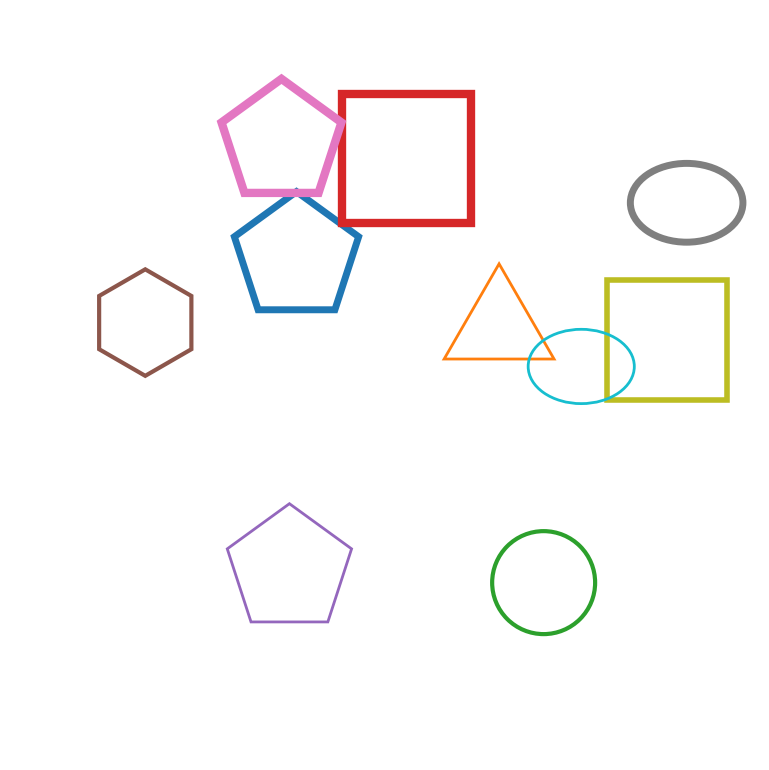[{"shape": "pentagon", "thickness": 2.5, "radius": 0.42, "center": [0.385, 0.666]}, {"shape": "triangle", "thickness": 1, "radius": 0.41, "center": [0.648, 0.575]}, {"shape": "circle", "thickness": 1.5, "radius": 0.33, "center": [0.706, 0.243]}, {"shape": "square", "thickness": 3, "radius": 0.42, "center": [0.528, 0.794]}, {"shape": "pentagon", "thickness": 1, "radius": 0.42, "center": [0.376, 0.261]}, {"shape": "hexagon", "thickness": 1.5, "radius": 0.35, "center": [0.189, 0.581]}, {"shape": "pentagon", "thickness": 3, "radius": 0.41, "center": [0.366, 0.816]}, {"shape": "oval", "thickness": 2.5, "radius": 0.37, "center": [0.892, 0.737]}, {"shape": "square", "thickness": 2, "radius": 0.39, "center": [0.867, 0.558]}, {"shape": "oval", "thickness": 1, "radius": 0.34, "center": [0.755, 0.524]}]